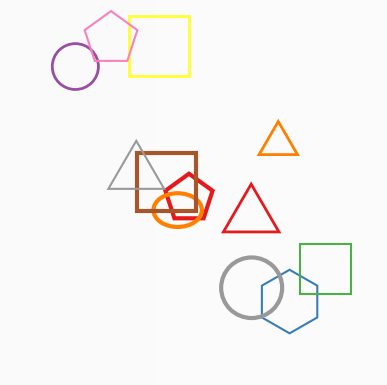[{"shape": "pentagon", "thickness": 3, "radius": 0.32, "center": [0.488, 0.485]}, {"shape": "triangle", "thickness": 2, "radius": 0.41, "center": [0.648, 0.439]}, {"shape": "hexagon", "thickness": 1.5, "radius": 0.41, "center": [0.747, 0.217]}, {"shape": "square", "thickness": 1.5, "radius": 0.33, "center": [0.839, 0.301]}, {"shape": "circle", "thickness": 2, "radius": 0.3, "center": [0.194, 0.827]}, {"shape": "triangle", "thickness": 2, "radius": 0.29, "center": [0.718, 0.627]}, {"shape": "oval", "thickness": 3, "radius": 0.31, "center": [0.459, 0.454]}, {"shape": "square", "thickness": 2, "radius": 0.39, "center": [0.409, 0.881]}, {"shape": "square", "thickness": 3, "radius": 0.38, "center": [0.429, 0.527]}, {"shape": "pentagon", "thickness": 1.5, "radius": 0.36, "center": [0.286, 0.9]}, {"shape": "triangle", "thickness": 1.5, "radius": 0.42, "center": [0.352, 0.551]}, {"shape": "circle", "thickness": 3, "radius": 0.39, "center": [0.649, 0.253]}]